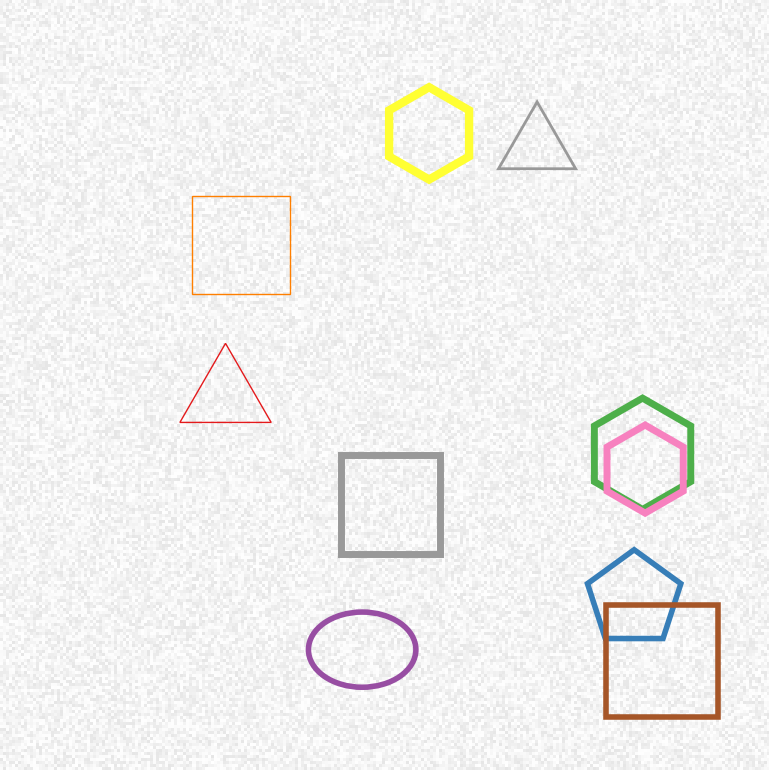[{"shape": "triangle", "thickness": 0.5, "radius": 0.34, "center": [0.293, 0.486]}, {"shape": "pentagon", "thickness": 2, "radius": 0.32, "center": [0.824, 0.222]}, {"shape": "hexagon", "thickness": 2.5, "radius": 0.36, "center": [0.834, 0.411]}, {"shape": "oval", "thickness": 2, "radius": 0.35, "center": [0.47, 0.156]}, {"shape": "square", "thickness": 0.5, "radius": 0.32, "center": [0.313, 0.682]}, {"shape": "hexagon", "thickness": 3, "radius": 0.3, "center": [0.557, 0.827]}, {"shape": "square", "thickness": 2, "radius": 0.36, "center": [0.86, 0.142]}, {"shape": "hexagon", "thickness": 2.5, "radius": 0.29, "center": [0.838, 0.391]}, {"shape": "triangle", "thickness": 1, "radius": 0.29, "center": [0.698, 0.81]}, {"shape": "square", "thickness": 2.5, "radius": 0.32, "center": [0.507, 0.345]}]